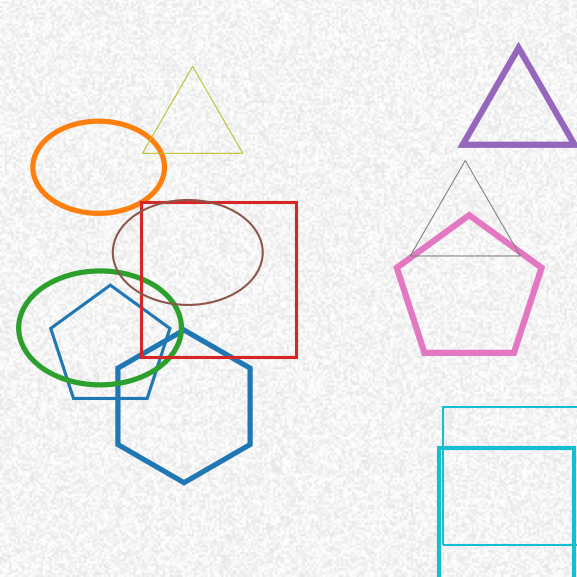[{"shape": "pentagon", "thickness": 1.5, "radius": 0.54, "center": [0.191, 0.397]}, {"shape": "hexagon", "thickness": 2.5, "radius": 0.66, "center": [0.319, 0.296]}, {"shape": "oval", "thickness": 2.5, "radius": 0.57, "center": [0.171, 0.709]}, {"shape": "oval", "thickness": 2.5, "radius": 0.7, "center": [0.173, 0.431]}, {"shape": "square", "thickness": 1.5, "radius": 0.67, "center": [0.379, 0.515]}, {"shape": "triangle", "thickness": 3, "radius": 0.56, "center": [0.898, 0.804]}, {"shape": "oval", "thickness": 1, "radius": 0.65, "center": [0.325, 0.562]}, {"shape": "pentagon", "thickness": 3, "radius": 0.66, "center": [0.812, 0.495]}, {"shape": "triangle", "thickness": 0.5, "radius": 0.55, "center": [0.806, 0.611]}, {"shape": "triangle", "thickness": 0.5, "radius": 0.5, "center": [0.334, 0.784]}, {"shape": "square", "thickness": 1, "radius": 0.6, "center": [0.886, 0.174]}, {"shape": "square", "thickness": 2, "radius": 0.58, "center": [0.877, 0.106]}]